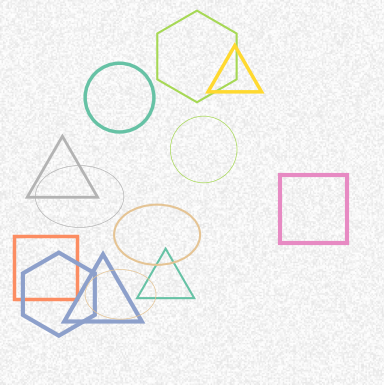[{"shape": "circle", "thickness": 2.5, "radius": 0.45, "center": [0.31, 0.746]}, {"shape": "triangle", "thickness": 1.5, "radius": 0.43, "center": [0.43, 0.268]}, {"shape": "square", "thickness": 2.5, "radius": 0.41, "center": [0.118, 0.306]}, {"shape": "hexagon", "thickness": 3, "radius": 0.54, "center": [0.153, 0.236]}, {"shape": "triangle", "thickness": 3, "radius": 0.58, "center": [0.268, 0.223]}, {"shape": "square", "thickness": 3, "radius": 0.44, "center": [0.814, 0.457]}, {"shape": "hexagon", "thickness": 1.5, "radius": 0.6, "center": [0.512, 0.853]}, {"shape": "circle", "thickness": 0.5, "radius": 0.43, "center": [0.529, 0.612]}, {"shape": "triangle", "thickness": 2.5, "radius": 0.4, "center": [0.61, 0.802]}, {"shape": "oval", "thickness": 0.5, "radius": 0.46, "center": [0.313, 0.235]}, {"shape": "oval", "thickness": 1.5, "radius": 0.56, "center": [0.408, 0.39]}, {"shape": "triangle", "thickness": 2, "radius": 0.53, "center": [0.162, 0.54]}, {"shape": "oval", "thickness": 0.5, "radius": 0.57, "center": [0.207, 0.49]}]